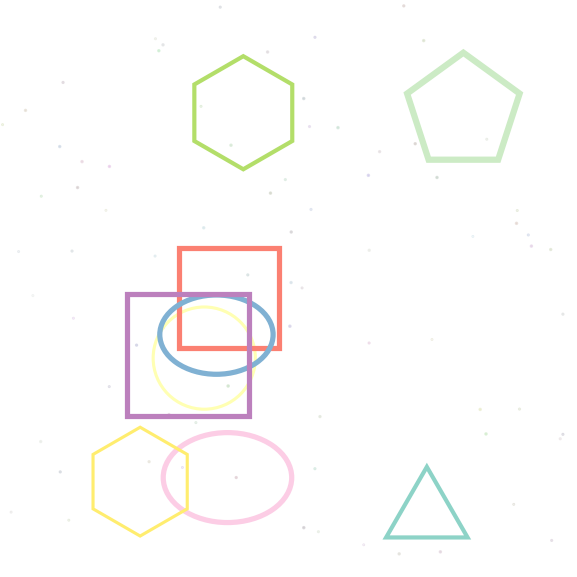[{"shape": "triangle", "thickness": 2, "radius": 0.41, "center": [0.739, 0.109]}, {"shape": "circle", "thickness": 1.5, "radius": 0.44, "center": [0.354, 0.379]}, {"shape": "square", "thickness": 2.5, "radius": 0.43, "center": [0.396, 0.483]}, {"shape": "oval", "thickness": 2.5, "radius": 0.49, "center": [0.375, 0.42]}, {"shape": "hexagon", "thickness": 2, "radius": 0.49, "center": [0.421, 0.804]}, {"shape": "oval", "thickness": 2.5, "radius": 0.56, "center": [0.394, 0.172]}, {"shape": "square", "thickness": 2.5, "radius": 0.53, "center": [0.326, 0.384]}, {"shape": "pentagon", "thickness": 3, "radius": 0.51, "center": [0.802, 0.805]}, {"shape": "hexagon", "thickness": 1.5, "radius": 0.47, "center": [0.243, 0.165]}]